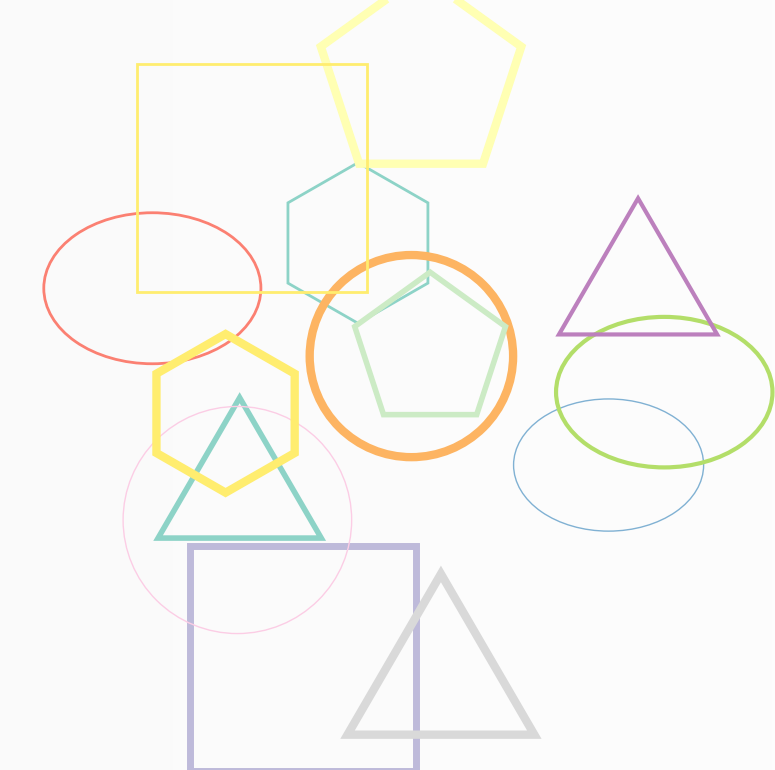[{"shape": "triangle", "thickness": 2, "radius": 0.61, "center": [0.309, 0.362]}, {"shape": "hexagon", "thickness": 1, "radius": 0.52, "center": [0.462, 0.684]}, {"shape": "pentagon", "thickness": 3, "radius": 0.68, "center": [0.543, 0.897]}, {"shape": "square", "thickness": 2.5, "radius": 0.73, "center": [0.391, 0.145]}, {"shape": "oval", "thickness": 1, "radius": 0.7, "center": [0.197, 0.626]}, {"shape": "oval", "thickness": 0.5, "radius": 0.61, "center": [0.785, 0.396]}, {"shape": "circle", "thickness": 3, "radius": 0.66, "center": [0.531, 0.538]}, {"shape": "oval", "thickness": 1.5, "radius": 0.7, "center": [0.857, 0.491]}, {"shape": "circle", "thickness": 0.5, "radius": 0.74, "center": [0.306, 0.325]}, {"shape": "triangle", "thickness": 3, "radius": 0.7, "center": [0.569, 0.115]}, {"shape": "triangle", "thickness": 1.5, "radius": 0.59, "center": [0.823, 0.625]}, {"shape": "pentagon", "thickness": 2, "radius": 0.51, "center": [0.555, 0.544]}, {"shape": "hexagon", "thickness": 3, "radius": 0.51, "center": [0.291, 0.463]}, {"shape": "square", "thickness": 1, "radius": 0.74, "center": [0.325, 0.769]}]